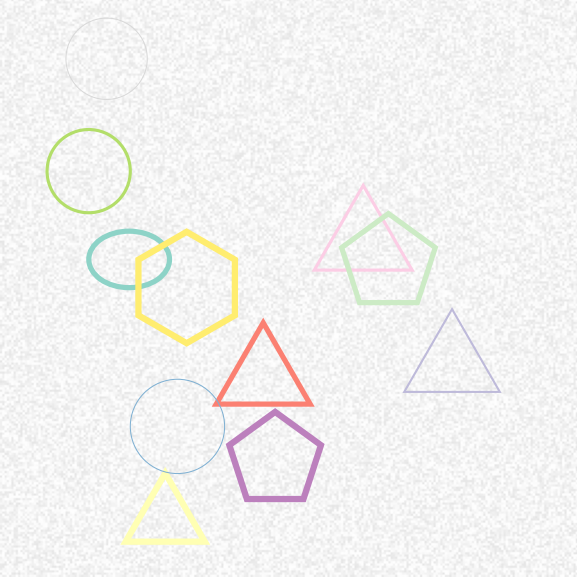[{"shape": "oval", "thickness": 2.5, "radius": 0.35, "center": [0.224, 0.55]}, {"shape": "triangle", "thickness": 3, "radius": 0.4, "center": [0.286, 0.101]}, {"shape": "triangle", "thickness": 1, "radius": 0.48, "center": [0.783, 0.368]}, {"shape": "triangle", "thickness": 2.5, "radius": 0.47, "center": [0.456, 0.346]}, {"shape": "circle", "thickness": 0.5, "radius": 0.41, "center": [0.307, 0.261]}, {"shape": "circle", "thickness": 1.5, "radius": 0.36, "center": [0.154, 0.703]}, {"shape": "triangle", "thickness": 1.5, "radius": 0.49, "center": [0.629, 0.58]}, {"shape": "circle", "thickness": 0.5, "radius": 0.35, "center": [0.185, 0.897]}, {"shape": "pentagon", "thickness": 3, "radius": 0.42, "center": [0.476, 0.202]}, {"shape": "pentagon", "thickness": 2.5, "radius": 0.43, "center": [0.673, 0.544]}, {"shape": "hexagon", "thickness": 3, "radius": 0.48, "center": [0.323, 0.501]}]